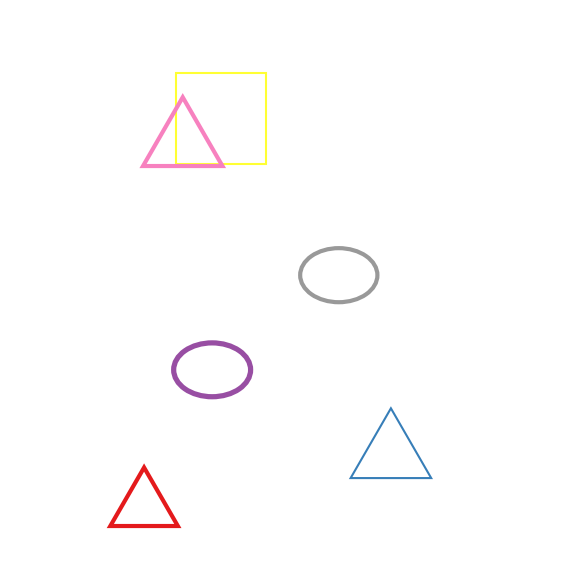[{"shape": "triangle", "thickness": 2, "radius": 0.34, "center": [0.249, 0.122]}, {"shape": "triangle", "thickness": 1, "radius": 0.4, "center": [0.677, 0.212]}, {"shape": "oval", "thickness": 2.5, "radius": 0.33, "center": [0.367, 0.359]}, {"shape": "square", "thickness": 1, "radius": 0.39, "center": [0.383, 0.794]}, {"shape": "triangle", "thickness": 2, "radius": 0.4, "center": [0.316, 0.751]}, {"shape": "oval", "thickness": 2, "radius": 0.33, "center": [0.587, 0.523]}]